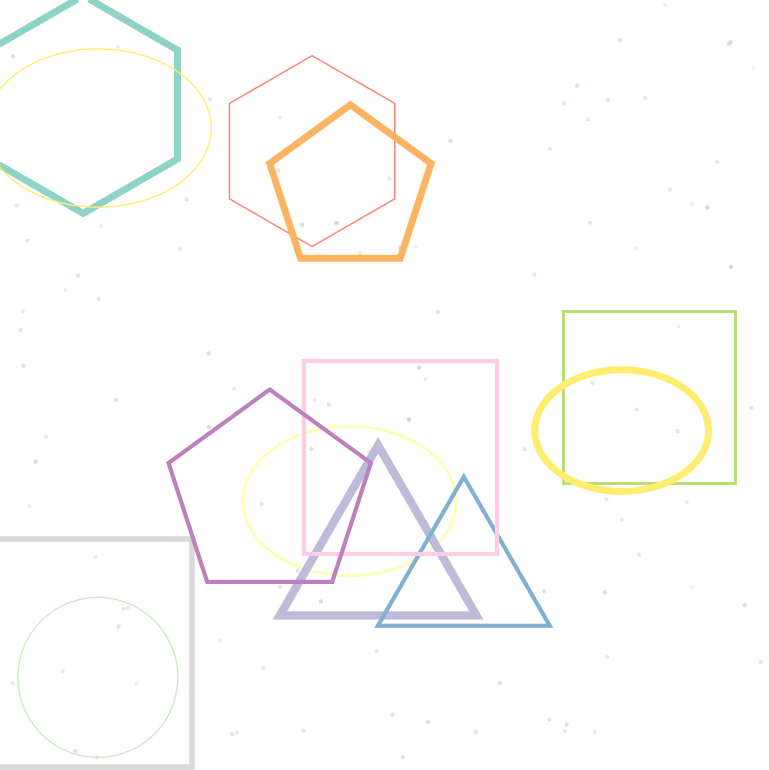[{"shape": "hexagon", "thickness": 2.5, "radius": 0.71, "center": [0.108, 0.864]}, {"shape": "oval", "thickness": 1, "radius": 0.69, "center": [0.454, 0.349]}, {"shape": "triangle", "thickness": 3, "radius": 0.74, "center": [0.491, 0.274]}, {"shape": "hexagon", "thickness": 0.5, "radius": 0.62, "center": [0.405, 0.804]}, {"shape": "triangle", "thickness": 1.5, "radius": 0.64, "center": [0.602, 0.252]}, {"shape": "pentagon", "thickness": 2.5, "radius": 0.55, "center": [0.455, 0.754]}, {"shape": "square", "thickness": 1, "radius": 0.56, "center": [0.842, 0.484]}, {"shape": "square", "thickness": 1.5, "radius": 0.63, "center": [0.52, 0.406]}, {"shape": "square", "thickness": 2, "radius": 0.74, "center": [0.1, 0.152]}, {"shape": "pentagon", "thickness": 1.5, "radius": 0.69, "center": [0.35, 0.356]}, {"shape": "circle", "thickness": 0.5, "radius": 0.52, "center": [0.127, 0.12]}, {"shape": "oval", "thickness": 2.5, "radius": 0.56, "center": [0.807, 0.441]}, {"shape": "oval", "thickness": 0.5, "radius": 0.73, "center": [0.128, 0.834]}]